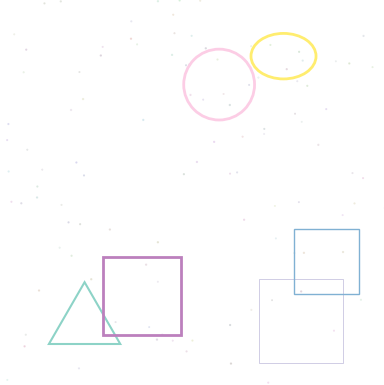[{"shape": "triangle", "thickness": 1.5, "radius": 0.54, "center": [0.22, 0.16]}, {"shape": "square", "thickness": 0.5, "radius": 0.55, "center": [0.782, 0.166]}, {"shape": "square", "thickness": 1, "radius": 0.42, "center": [0.847, 0.32]}, {"shape": "circle", "thickness": 2, "radius": 0.46, "center": [0.569, 0.78]}, {"shape": "square", "thickness": 2, "radius": 0.51, "center": [0.368, 0.231]}, {"shape": "oval", "thickness": 2, "radius": 0.42, "center": [0.736, 0.854]}]